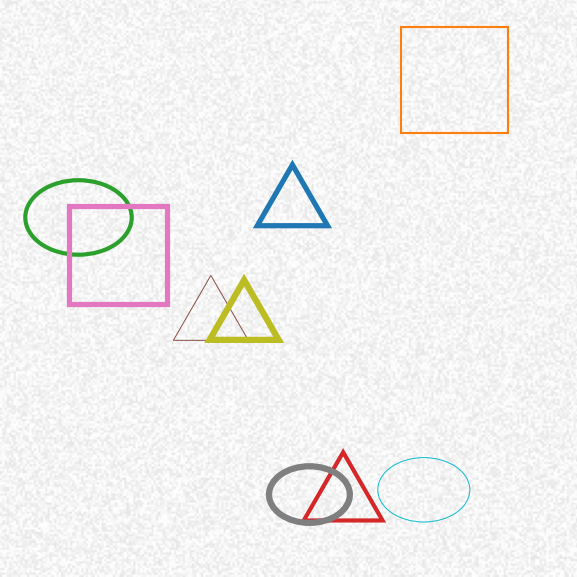[{"shape": "triangle", "thickness": 2.5, "radius": 0.35, "center": [0.506, 0.643]}, {"shape": "square", "thickness": 1, "radius": 0.46, "center": [0.787, 0.86]}, {"shape": "oval", "thickness": 2, "radius": 0.46, "center": [0.136, 0.623]}, {"shape": "triangle", "thickness": 2, "radius": 0.39, "center": [0.594, 0.137]}, {"shape": "triangle", "thickness": 0.5, "radius": 0.37, "center": [0.365, 0.447]}, {"shape": "square", "thickness": 2.5, "radius": 0.43, "center": [0.205, 0.558]}, {"shape": "oval", "thickness": 3, "radius": 0.35, "center": [0.536, 0.143]}, {"shape": "triangle", "thickness": 3, "radius": 0.35, "center": [0.423, 0.445]}, {"shape": "oval", "thickness": 0.5, "radius": 0.4, "center": [0.734, 0.151]}]